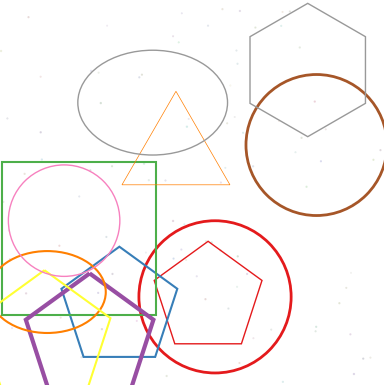[{"shape": "pentagon", "thickness": 1, "radius": 0.74, "center": [0.541, 0.226]}, {"shape": "circle", "thickness": 2, "radius": 0.99, "center": [0.558, 0.229]}, {"shape": "pentagon", "thickness": 1.5, "radius": 0.79, "center": [0.31, 0.201]}, {"shape": "square", "thickness": 1.5, "radius": 1.0, "center": [0.205, 0.38]}, {"shape": "pentagon", "thickness": 3, "radius": 0.87, "center": [0.233, 0.116]}, {"shape": "triangle", "thickness": 0.5, "radius": 0.81, "center": [0.457, 0.601]}, {"shape": "oval", "thickness": 1.5, "radius": 0.76, "center": [0.123, 0.241]}, {"shape": "pentagon", "thickness": 1.5, "radius": 0.9, "center": [0.115, 0.118]}, {"shape": "circle", "thickness": 2, "radius": 0.92, "center": [0.822, 0.623]}, {"shape": "circle", "thickness": 1, "radius": 0.72, "center": [0.167, 0.427]}, {"shape": "oval", "thickness": 1, "radius": 0.97, "center": [0.397, 0.733]}, {"shape": "hexagon", "thickness": 1, "radius": 0.87, "center": [0.799, 0.818]}]